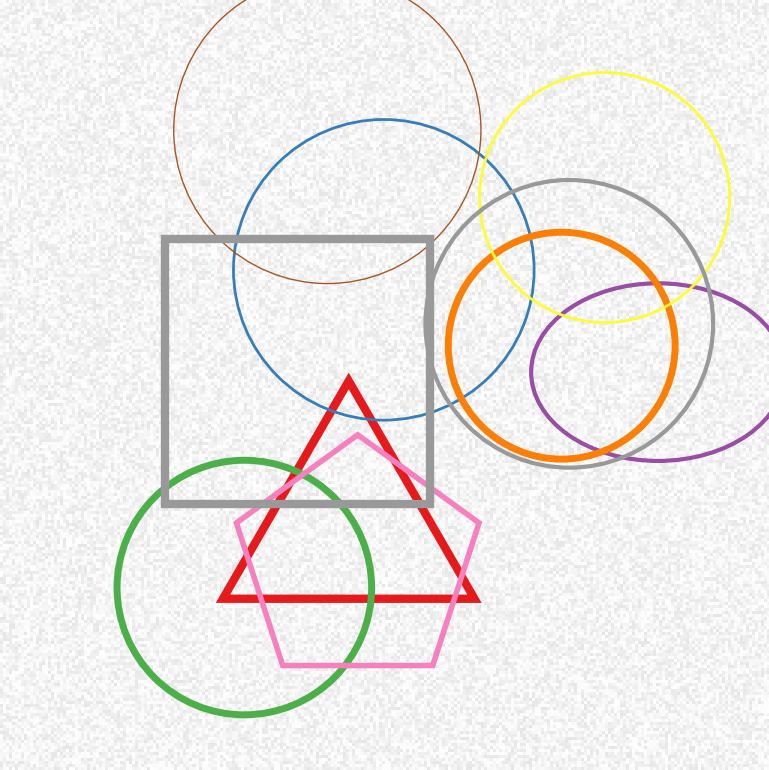[{"shape": "triangle", "thickness": 3, "radius": 0.94, "center": [0.453, 0.317]}, {"shape": "circle", "thickness": 1, "radius": 0.98, "center": [0.498, 0.65]}, {"shape": "circle", "thickness": 2.5, "radius": 0.83, "center": [0.317, 0.237]}, {"shape": "oval", "thickness": 1.5, "radius": 0.82, "center": [0.855, 0.517]}, {"shape": "circle", "thickness": 2.5, "radius": 0.74, "center": [0.729, 0.551]}, {"shape": "circle", "thickness": 1, "radius": 0.81, "center": [0.785, 0.743]}, {"shape": "circle", "thickness": 0.5, "radius": 1.0, "center": [0.425, 0.831]}, {"shape": "pentagon", "thickness": 2, "radius": 0.83, "center": [0.465, 0.27]}, {"shape": "square", "thickness": 3, "radius": 0.86, "center": [0.387, 0.518]}, {"shape": "circle", "thickness": 1.5, "radius": 0.93, "center": [0.739, 0.579]}]